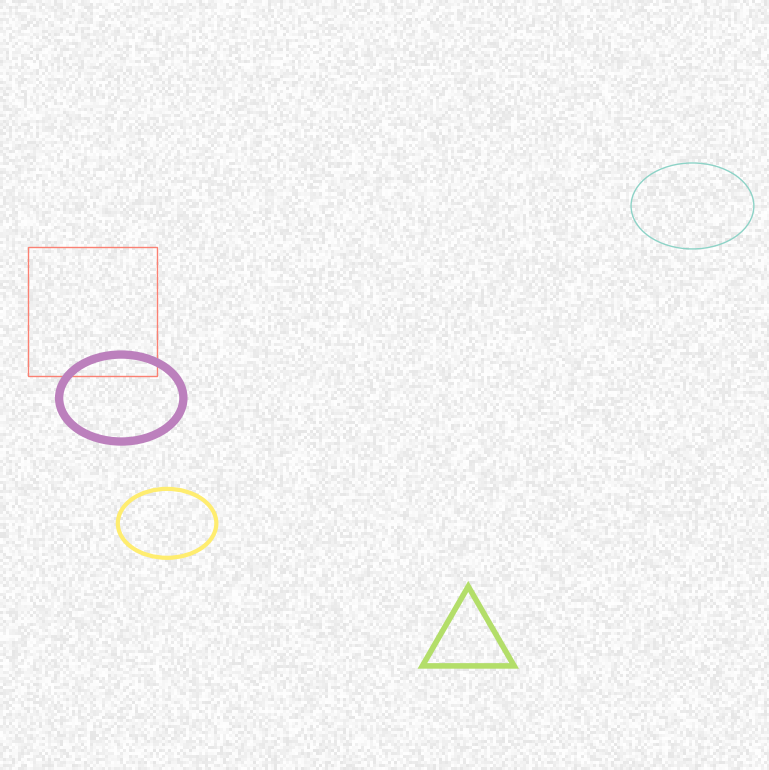[{"shape": "oval", "thickness": 0.5, "radius": 0.4, "center": [0.899, 0.733]}, {"shape": "square", "thickness": 0.5, "radius": 0.42, "center": [0.12, 0.595]}, {"shape": "triangle", "thickness": 2, "radius": 0.34, "center": [0.608, 0.17]}, {"shape": "oval", "thickness": 3, "radius": 0.4, "center": [0.157, 0.483]}, {"shape": "oval", "thickness": 1.5, "radius": 0.32, "center": [0.217, 0.32]}]